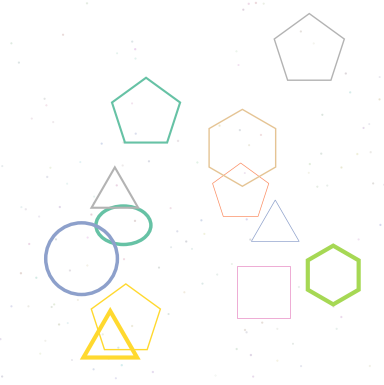[{"shape": "pentagon", "thickness": 1.5, "radius": 0.47, "center": [0.379, 0.705]}, {"shape": "oval", "thickness": 2.5, "radius": 0.36, "center": [0.321, 0.415]}, {"shape": "pentagon", "thickness": 0.5, "radius": 0.38, "center": [0.625, 0.5]}, {"shape": "triangle", "thickness": 0.5, "radius": 0.36, "center": [0.715, 0.409]}, {"shape": "circle", "thickness": 2.5, "radius": 0.47, "center": [0.212, 0.328]}, {"shape": "square", "thickness": 0.5, "radius": 0.34, "center": [0.684, 0.241]}, {"shape": "hexagon", "thickness": 3, "radius": 0.38, "center": [0.866, 0.286]}, {"shape": "pentagon", "thickness": 1, "radius": 0.47, "center": [0.327, 0.168]}, {"shape": "triangle", "thickness": 3, "radius": 0.4, "center": [0.286, 0.112]}, {"shape": "hexagon", "thickness": 1, "radius": 0.5, "center": [0.63, 0.616]}, {"shape": "triangle", "thickness": 1.5, "radius": 0.35, "center": [0.298, 0.495]}, {"shape": "pentagon", "thickness": 1, "radius": 0.48, "center": [0.803, 0.869]}]